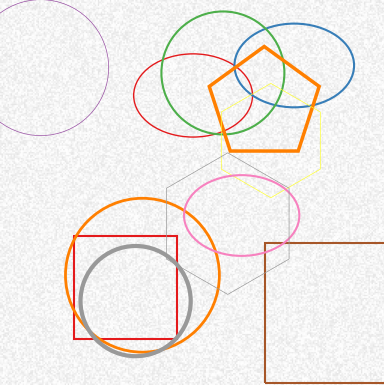[{"shape": "square", "thickness": 1.5, "radius": 0.67, "center": [0.326, 0.254]}, {"shape": "oval", "thickness": 1, "radius": 0.77, "center": [0.502, 0.752]}, {"shape": "oval", "thickness": 1.5, "radius": 0.78, "center": [0.764, 0.83]}, {"shape": "circle", "thickness": 1.5, "radius": 0.8, "center": [0.579, 0.811]}, {"shape": "circle", "thickness": 0.5, "radius": 0.88, "center": [0.106, 0.824]}, {"shape": "pentagon", "thickness": 2.5, "radius": 0.75, "center": [0.686, 0.729]}, {"shape": "circle", "thickness": 2, "radius": 1.0, "center": [0.37, 0.285]}, {"shape": "hexagon", "thickness": 0.5, "radius": 0.74, "center": [0.703, 0.635]}, {"shape": "square", "thickness": 1.5, "radius": 0.91, "center": [0.871, 0.187]}, {"shape": "oval", "thickness": 1.5, "radius": 0.75, "center": [0.628, 0.44]}, {"shape": "hexagon", "thickness": 0.5, "radius": 0.92, "center": [0.592, 0.419]}, {"shape": "circle", "thickness": 3, "radius": 0.72, "center": [0.352, 0.218]}]